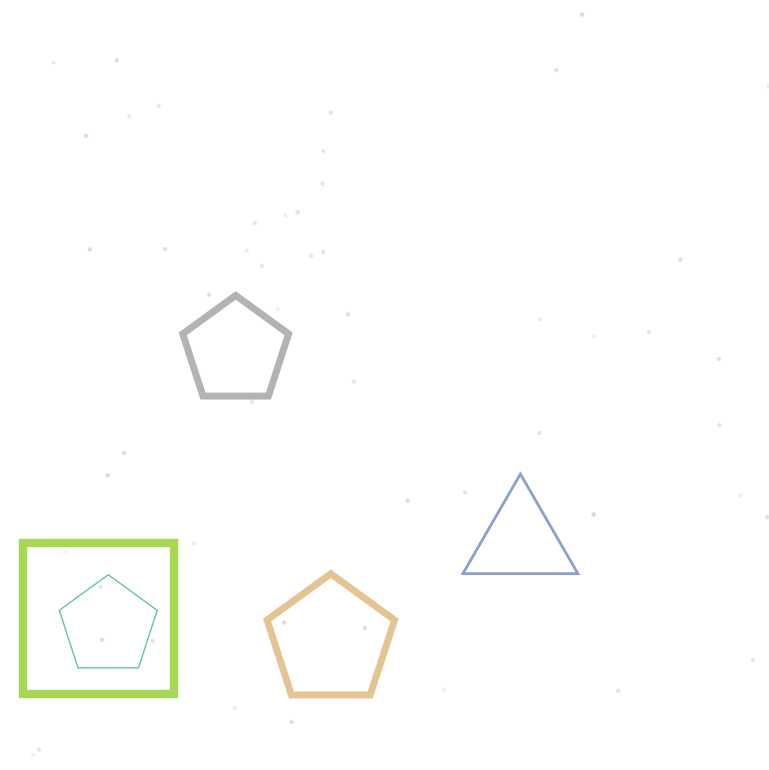[{"shape": "pentagon", "thickness": 0.5, "radius": 0.33, "center": [0.141, 0.187]}, {"shape": "triangle", "thickness": 1, "radius": 0.43, "center": [0.676, 0.298]}, {"shape": "square", "thickness": 3, "radius": 0.49, "center": [0.128, 0.197]}, {"shape": "pentagon", "thickness": 2.5, "radius": 0.44, "center": [0.43, 0.168]}, {"shape": "pentagon", "thickness": 2.5, "radius": 0.36, "center": [0.306, 0.544]}]